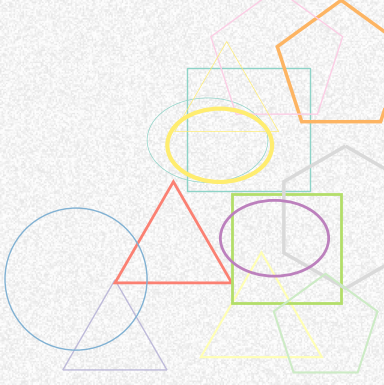[{"shape": "oval", "thickness": 0.5, "radius": 0.78, "center": [0.539, 0.636]}, {"shape": "square", "thickness": 1, "radius": 0.8, "center": [0.645, 0.664]}, {"shape": "triangle", "thickness": 1.5, "radius": 0.91, "center": [0.679, 0.163]}, {"shape": "triangle", "thickness": 1, "radius": 0.78, "center": [0.298, 0.117]}, {"shape": "triangle", "thickness": 2, "radius": 0.88, "center": [0.45, 0.353]}, {"shape": "circle", "thickness": 1, "radius": 0.92, "center": [0.197, 0.275]}, {"shape": "pentagon", "thickness": 2.5, "radius": 0.87, "center": [0.886, 0.825]}, {"shape": "square", "thickness": 2, "radius": 0.7, "center": [0.744, 0.355]}, {"shape": "pentagon", "thickness": 1, "radius": 0.9, "center": [0.719, 0.849]}, {"shape": "hexagon", "thickness": 2.5, "radius": 0.92, "center": [0.897, 0.436]}, {"shape": "oval", "thickness": 2, "radius": 0.7, "center": [0.713, 0.381]}, {"shape": "pentagon", "thickness": 1.5, "radius": 0.71, "center": [0.846, 0.147]}, {"shape": "triangle", "thickness": 0.5, "radius": 0.78, "center": [0.589, 0.736]}, {"shape": "oval", "thickness": 3, "radius": 0.68, "center": [0.571, 0.623]}]